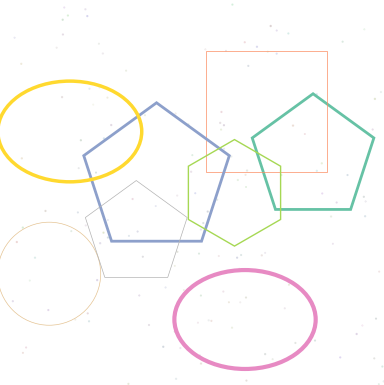[{"shape": "pentagon", "thickness": 2, "radius": 0.83, "center": [0.813, 0.59]}, {"shape": "square", "thickness": 0.5, "radius": 0.79, "center": [0.692, 0.71]}, {"shape": "pentagon", "thickness": 2, "radius": 0.99, "center": [0.407, 0.534]}, {"shape": "oval", "thickness": 3, "radius": 0.92, "center": [0.636, 0.17]}, {"shape": "hexagon", "thickness": 1, "radius": 0.69, "center": [0.609, 0.499]}, {"shape": "oval", "thickness": 2.5, "radius": 0.93, "center": [0.181, 0.659]}, {"shape": "circle", "thickness": 0.5, "radius": 0.67, "center": [0.128, 0.289]}, {"shape": "pentagon", "thickness": 0.5, "radius": 0.7, "center": [0.354, 0.392]}]